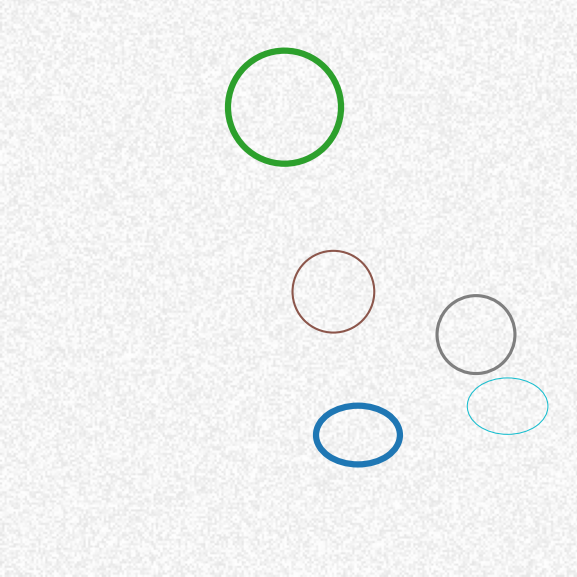[{"shape": "oval", "thickness": 3, "radius": 0.36, "center": [0.62, 0.246]}, {"shape": "circle", "thickness": 3, "radius": 0.49, "center": [0.493, 0.814]}, {"shape": "circle", "thickness": 1, "radius": 0.35, "center": [0.577, 0.494]}, {"shape": "circle", "thickness": 1.5, "radius": 0.34, "center": [0.824, 0.42]}, {"shape": "oval", "thickness": 0.5, "radius": 0.35, "center": [0.879, 0.296]}]